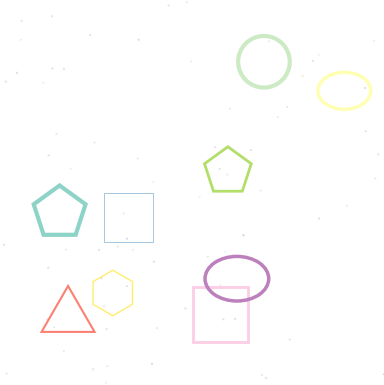[{"shape": "pentagon", "thickness": 3, "radius": 0.35, "center": [0.155, 0.447]}, {"shape": "oval", "thickness": 2.5, "radius": 0.34, "center": [0.894, 0.764]}, {"shape": "triangle", "thickness": 1.5, "radius": 0.4, "center": [0.177, 0.178]}, {"shape": "square", "thickness": 0.5, "radius": 0.32, "center": [0.335, 0.435]}, {"shape": "pentagon", "thickness": 2, "radius": 0.32, "center": [0.592, 0.555]}, {"shape": "square", "thickness": 2, "radius": 0.36, "center": [0.572, 0.182]}, {"shape": "oval", "thickness": 2.5, "radius": 0.41, "center": [0.615, 0.276]}, {"shape": "circle", "thickness": 3, "radius": 0.34, "center": [0.686, 0.84]}, {"shape": "hexagon", "thickness": 1, "radius": 0.3, "center": [0.293, 0.239]}]